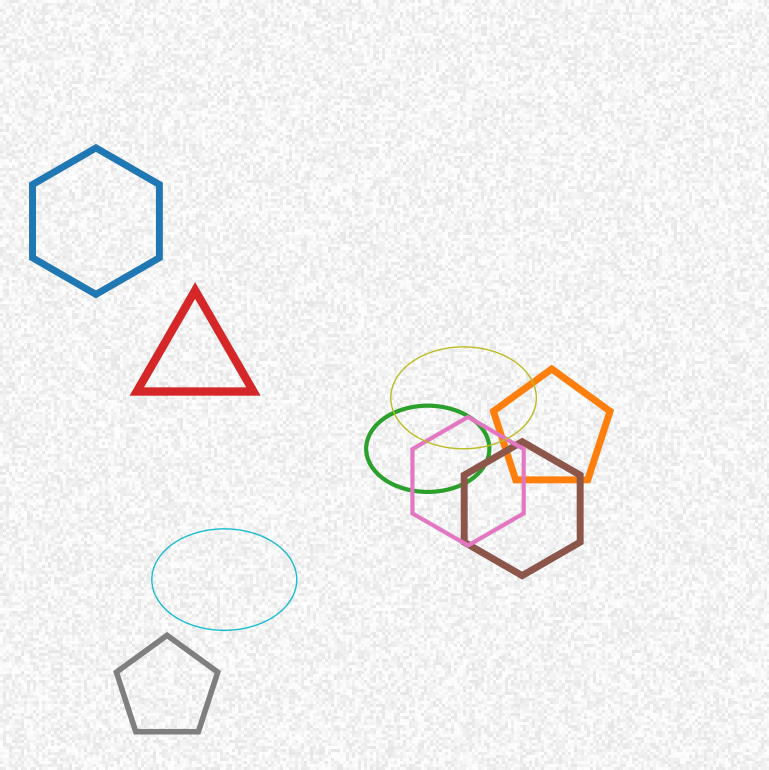[{"shape": "hexagon", "thickness": 2.5, "radius": 0.48, "center": [0.125, 0.713]}, {"shape": "pentagon", "thickness": 2.5, "radius": 0.4, "center": [0.717, 0.441]}, {"shape": "oval", "thickness": 1.5, "radius": 0.4, "center": [0.556, 0.417]}, {"shape": "triangle", "thickness": 3, "radius": 0.44, "center": [0.253, 0.535]}, {"shape": "hexagon", "thickness": 2.5, "radius": 0.43, "center": [0.678, 0.339]}, {"shape": "hexagon", "thickness": 1.5, "radius": 0.42, "center": [0.608, 0.375]}, {"shape": "pentagon", "thickness": 2, "radius": 0.35, "center": [0.217, 0.106]}, {"shape": "oval", "thickness": 0.5, "radius": 0.47, "center": [0.602, 0.483]}, {"shape": "oval", "thickness": 0.5, "radius": 0.47, "center": [0.291, 0.247]}]